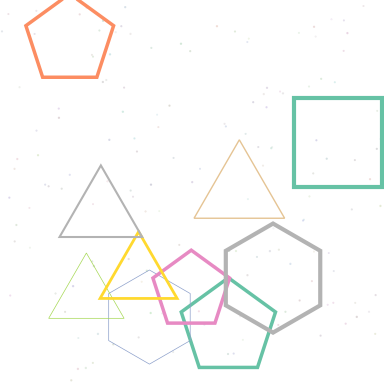[{"shape": "square", "thickness": 3, "radius": 0.57, "center": [0.878, 0.63]}, {"shape": "pentagon", "thickness": 2.5, "radius": 0.64, "center": [0.593, 0.15]}, {"shape": "pentagon", "thickness": 2.5, "radius": 0.6, "center": [0.181, 0.896]}, {"shape": "hexagon", "thickness": 0.5, "radius": 0.61, "center": [0.388, 0.176]}, {"shape": "pentagon", "thickness": 2.5, "radius": 0.52, "center": [0.497, 0.245]}, {"shape": "triangle", "thickness": 0.5, "radius": 0.57, "center": [0.224, 0.23]}, {"shape": "triangle", "thickness": 2, "radius": 0.58, "center": [0.36, 0.283]}, {"shape": "triangle", "thickness": 1, "radius": 0.68, "center": [0.622, 0.501]}, {"shape": "hexagon", "thickness": 3, "radius": 0.71, "center": [0.709, 0.278]}, {"shape": "triangle", "thickness": 1.5, "radius": 0.62, "center": [0.262, 0.446]}]